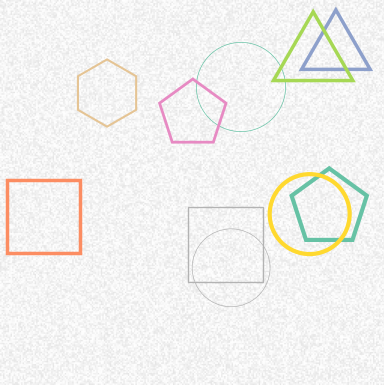[{"shape": "circle", "thickness": 0.5, "radius": 0.58, "center": [0.626, 0.774]}, {"shape": "pentagon", "thickness": 3, "radius": 0.51, "center": [0.855, 0.46]}, {"shape": "square", "thickness": 2.5, "radius": 0.47, "center": [0.113, 0.437]}, {"shape": "triangle", "thickness": 2.5, "radius": 0.51, "center": [0.872, 0.871]}, {"shape": "pentagon", "thickness": 2, "radius": 0.45, "center": [0.501, 0.704]}, {"shape": "triangle", "thickness": 2.5, "radius": 0.6, "center": [0.813, 0.85]}, {"shape": "circle", "thickness": 3, "radius": 0.52, "center": [0.804, 0.444]}, {"shape": "hexagon", "thickness": 1.5, "radius": 0.44, "center": [0.278, 0.758]}, {"shape": "circle", "thickness": 0.5, "radius": 0.51, "center": [0.6, 0.304]}, {"shape": "square", "thickness": 1, "radius": 0.49, "center": [0.586, 0.365]}]